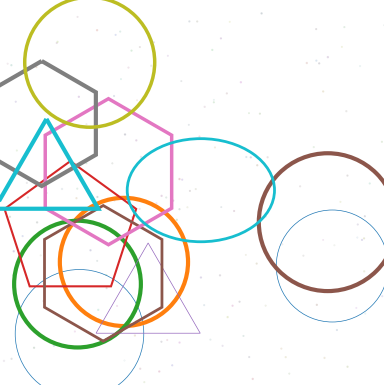[{"shape": "circle", "thickness": 0.5, "radius": 0.73, "center": [0.863, 0.309]}, {"shape": "circle", "thickness": 0.5, "radius": 0.83, "center": [0.206, 0.133]}, {"shape": "circle", "thickness": 3, "radius": 0.83, "center": [0.322, 0.32]}, {"shape": "circle", "thickness": 3, "radius": 0.82, "center": [0.201, 0.262]}, {"shape": "pentagon", "thickness": 1.5, "radius": 0.9, "center": [0.183, 0.402]}, {"shape": "triangle", "thickness": 0.5, "radius": 0.78, "center": [0.385, 0.213]}, {"shape": "hexagon", "thickness": 2, "radius": 0.88, "center": [0.268, 0.29]}, {"shape": "circle", "thickness": 3, "radius": 0.9, "center": [0.851, 0.423]}, {"shape": "hexagon", "thickness": 2.5, "radius": 0.95, "center": [0.282, 0.554]}, {"shape": "hexagon", "thickness": 3, "radius": 0.81, "center": [0.108, 0.679]}, {"shape": "circle", "thickness": 2.5, "radius": 0.84, "center": [0.233, 0.838]}, {"shape": "oval", "thickness": 2, "radius": 0.96, "center": [0.522, 0.506]}, {"shape": "triangle", "thickness": 3, "radius": 0.78, "center": [0.121, 0.536]}]